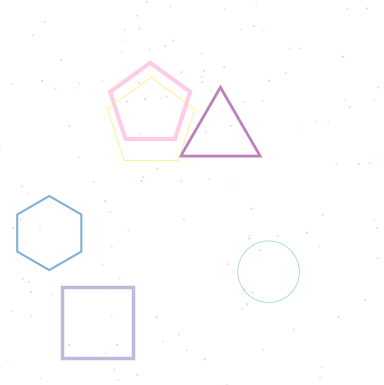[{"shape": "circle", "thickness": 0.5, "radius": 0.4, "center": [0.698, 0.294]}, {"shape": "square", "thickness": 2.5, "radius": 0.46, "center": [0.254, 0.163]}, {"shape": "hexagon", "thickness": 1.5, "radius": 0.48, "center": [0.128, 0.395]}, {"shape": "pentagon", "thickness": 3, "radius": 0.55, "center": [0.39, 0.728]}, {"shape": "triangle", "thickness": 2, "radius": 0.6, "center": [0.573, 0.654]}, {"shape": "pentagon", "thickness": 0.5, "radius": 0.6, "center": [0.393, 0.68]}]